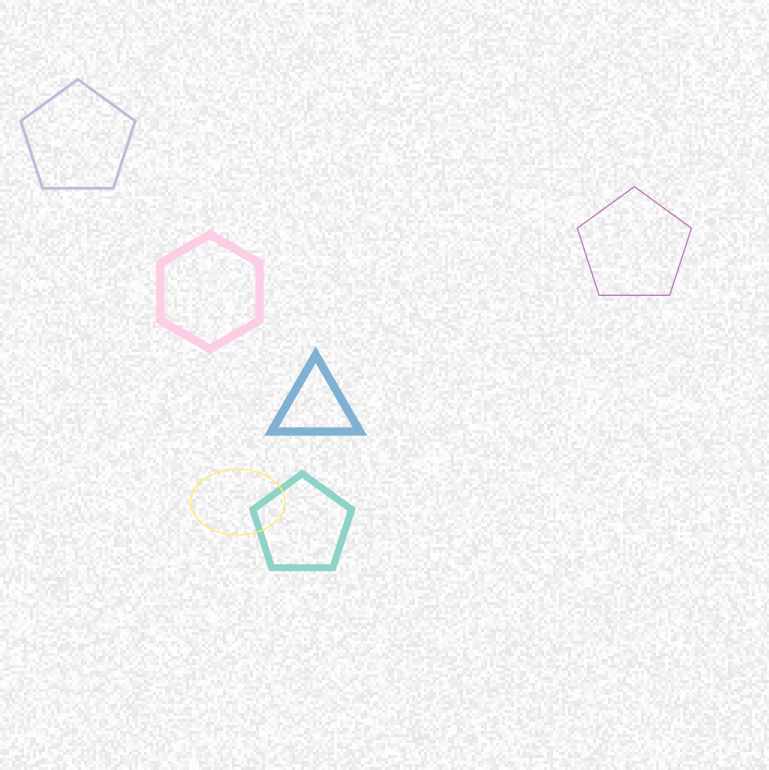[{"shape": "pentagon", "thickness": 2.5, "radius": 0.34, "center": [0.393, 0.317]}, {"shape": "pentagon", "thickness": 1, "radius": 0.39, "center": [0.101, 0.819]}, {"shape": "triangle", "thickness": 3, "radius": 0.33, "center": [0.41, 0.473]}, {"shape": "hexagon", "thickness": 3, "radius": 0.37, "center": [0.273, 0.621]}, {"shape": "pentagon", "thickness": 0.5, "radius": 0.39, "center": [0.824, 0.68]}, {"shape": "oval", "thickness": 0.5, "radius": 0.31, "center": [0.309, 0.348]}]